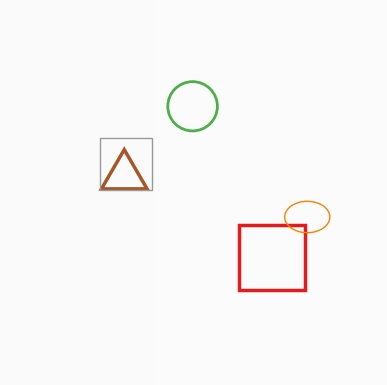[{"shape": "square", "thickness": 2.5, "radius": 0.42, "center": [0.701, 0.33]}, {"shape": "circle", "thickness": 2, "radius": 0.32, "center": [0.497, 0.724]}, {"shape": "oval", "thickness": 1, "radius": 0.29, "center": [0.793, 0.436]}, {"shape": "triangle", "thickness": 2.5, "radius": 0.34, "center": [0.321, 0.543]}, {"shape": "square", "thickness": 1, "radius": 0.34, "center": [0.325, 0.573]}]